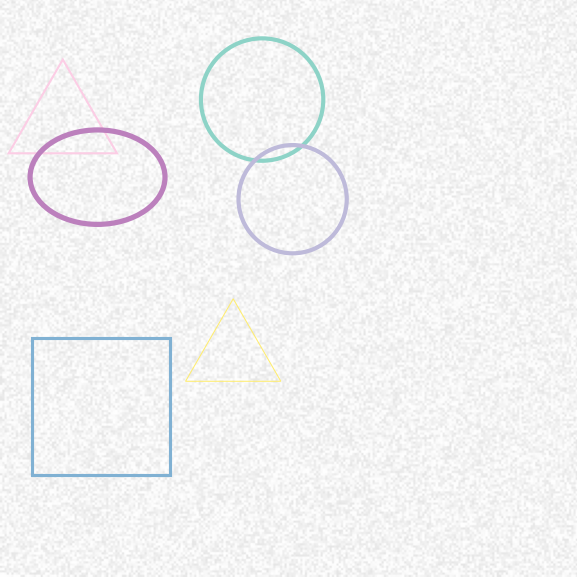[{"shape": "circle", "thickness": 2, "radius": 0.53, "center": [0.454, 0.827]}, {"shape": "circle", "thickness": 2, "radius": 0.47, "center": [0.507, 0.654]}, {"shape": "square", "thickness": 1.5, "radius": 0.6, "center": [0.175, 0.295]}, {"shape": "triangle", "thickness": 1, "radius": 0.54, "center": [0.109, 0.788]}, {"shape": "oval", "thickness": 2.5, "radius": 0.58, "center": [0.169, 0.692]}, {"shape": "triangle", "thickness": 0.5, "radius": 0.48, "center": [0.404, 0.387]}]